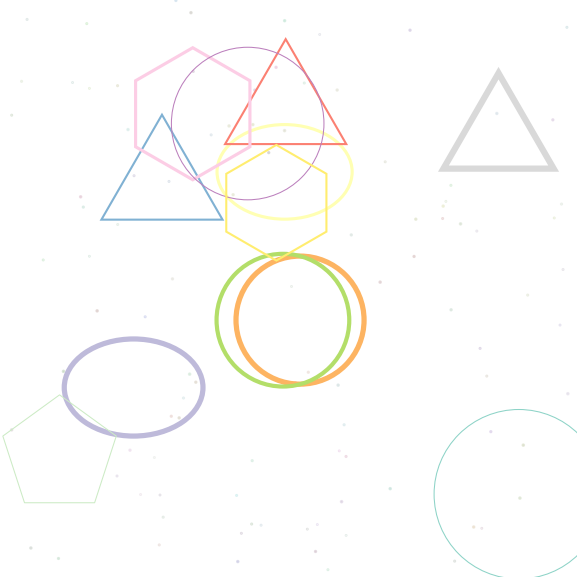[{"shape": "circle", "thickness": 0.5, "radius": 0.73, "center": [0.898, 0.143]}, {"shape": "oval", "thickness": 1.5, "radius": 0.58, "center": [0.493, 0.702]}, {"shape": "oval", "thickness": 2.5, "radius": 0.6, "center": [0.231, 0.328]}, {"shape": "triangle", "thickness": 1, "radius": 0.61, "center": [0.495, 0.81]}, {"shape": "triangle", "thickness": 1, "radius": 0.61, "center": [0.28, 0.679]}, {"shape": "circle", "thickness": 2.5, "radius": 0.55, "center": [0.52, 0.445]}, {"shape": "circle", "thickness": 2, "radius": 0.57, "center": [0.49, 0.445]}, {"shape": "hexagon", "thickness": 1.5, "radius": 0.57, "center": [0.334, 0.802]}, {"shape": "triangle", "thickness": 3, "radius": 0.55, "center": [0.863, 0.762]}, {"shape": "circle", "thickness": 0.5, "radius": 0.66, "center": [0.429, 0.785]}, {"shape": "pentagon", "thickness": 0.5, "radius": 0.52, "center": [0.103, 0.212]}, {"shape": "hexagon", "thickness": 1, "radius": 0.5, "center": [0.479, 0.648]}]